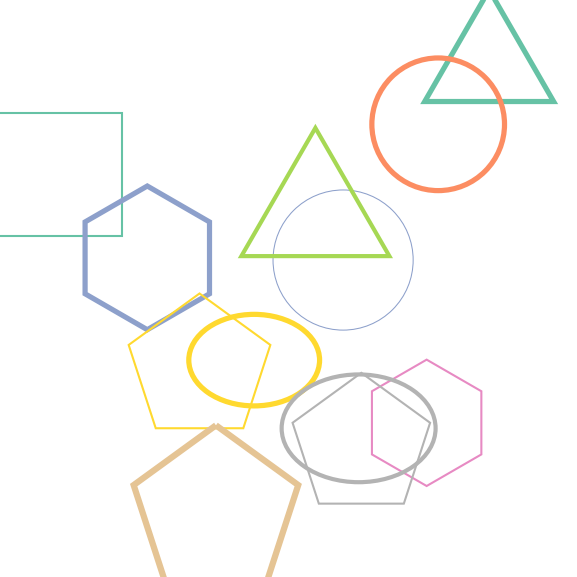[{"shape": "triangle", "thickness": 2.5, "radius": 0.64, "center": [0.847, 0.888]}, {"shape": "square", "thickness": 1, "radius": 0.53, "center": [0.104, 0.696]}, {"shape": "circle", "thickness": 2.5, "radius": 0.57, "center": [0.759, 0.784]}, {"shape": "hexagon", "thickness": 2.5, "radius": 0.62, "center": [0.255, 0.553]}, {"shape": "circle", "thickness": 0.5, "radius": 0.61, "center": [0.594, 0.549]}, {"shape": "hexagon", "thickness": 1, "radius": 0.55, "center": [0.739, 0.267]}, {"shape": "triangle", "thickness": 2, "radius": 0.74, "center": [0.546, 0.63]}, {"shape": "oval", "thickness": 2.5, "radius": 0.57, "center": [0.44, 0.376]}, {"shape": "pentagon", "thickness": 1, "radius": 0.64, "center": [0.345, 0.362]}, {"shape": "pentagon", "thickness": 3, "radius": 0.75, "center": [0.374, 0.113]}, {"shape": "pentagon", "thickness": 1, "radius": 0.63, "center": [0.626, 0.228]}, {"shape": "oval", "thickness": 2, "radius": 0.67, "center": [0.621, 0.257]}]